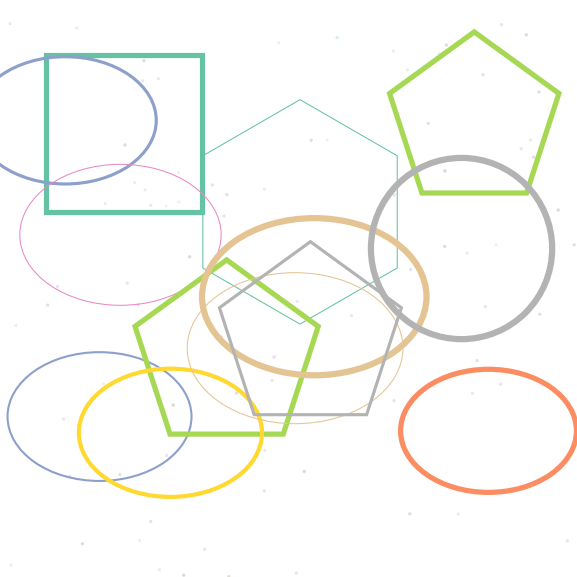[{"shape": "hexagon", "thickness": 0.5, "radius": 0.97, "center": [0.52, 0.632]}, {"shape": "square", "thickness": 2.5, "radius": 0.68, "center": [0.215, 0.768]}, {"shape": "oval", "thickness": 2.5, "radius": 0.76, "center": [0.846, 0.253]}, {"shape": "oval", "thickness": 1, "radius": 0.8, "center": [0.172, 0.278]}, {"shape": "oval", "thickness": 1.5, "radius": 0.79, "center": [0.113, 0.791]}, {"shape": "oval", "thickness": 0.5, "radius": 0.87, "center": [0.209, 0.593]}, {"shape": "pentagon", "thickness": 2.5, "radius": 0.83, "center": [0.392, 0.382]}, {"shape": "pentagon", "thickness": 2.5, "radius": 0.77, "center": [0.821, 0.79]}, {"shape": "oval", "thickness": 2, "radius": 0.79, "center": [0.295, 0.25]}, {"shape": "oval", "thickness": 0.5, "radius": 0.93, "center": [0.511, 0.396]}, {"shape": "oval", "thickness": 3, "radius": 0.97, "center": [0.544, 0.485]}, {"shape": "pentagon", "thickness": 1.5, "radius": 0.83, "center": [0.537, 0.415]}, {"shape": "circle", "thickness": 3, "radius": 0.78, "center": [0.799, 0.569]}]